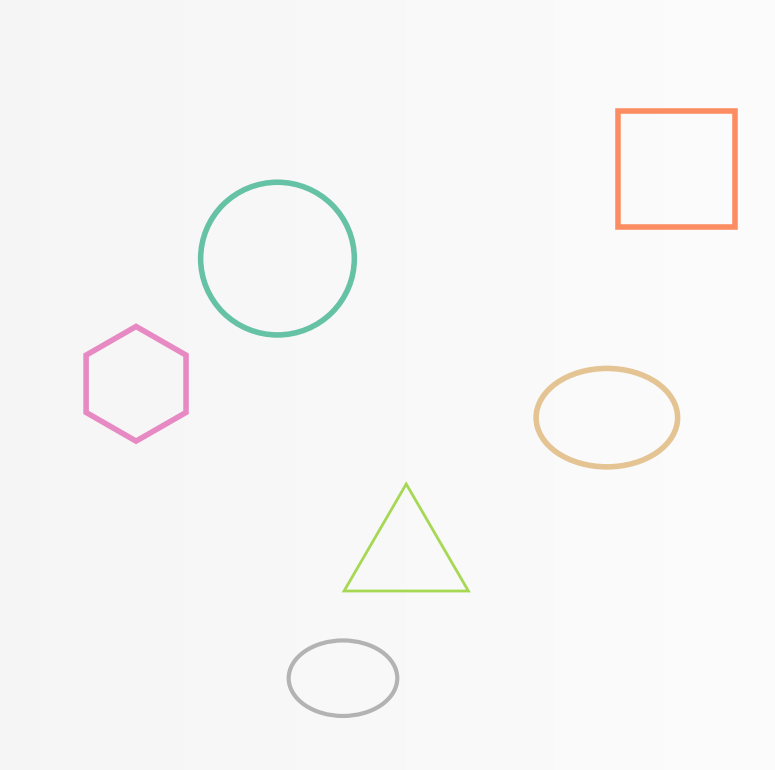[{"shape": "circle", "thickness": 2, "radius": 0.5, "center": [0.358, 0.664]}, {"shape": "square", "thickness": 2, "radius": 0.38, "center": [0.873, 0.781]}, {"shape": "hexagon", "thickness": 2, "radius": 0.37, "center": [0.176, 0.502]}, {"shape": "triangle", "thickness": 1, "radius": 0.46, "center": [0.524, 0.279]}, {"shape": "oval", "thickness": 2, "radius": 0.46, "center": [0.783, 0.458]}, {"shape": "oval", "thickness": 1.5, "radius": 0.35, "center": [0.443, 0.119]}]